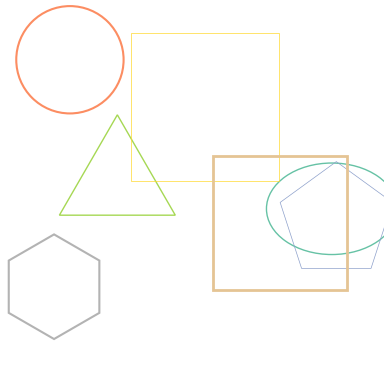[{"shape": "oval", "thickness": 1, "radius": 0.85, "center": [0.862, 0.458]}, {"shape": "circle", "thickness": 1.5, "radius": 0.7, "center": [0.182, 0.845]}, {"shape": "pentagon", "thickness": 0.5, "radius": 0.77, "center": [0.874, 0.427]}, {"shape": "triangle", "thickness": 1, "radius": 0.87, "center": [0.305, 0.528]}, {"shape": "square", "thickness": 0.5, "radius": 0.96, "center": [0.532, 0.721]}, {"shape": "square", "thickness": 2, "radius": 0.87, "center": [0.727, 0.421]}, {"shape": "hexagon", "thickness": 1.5, "radius": 0.68, "center": [0.14, 0.255]}]